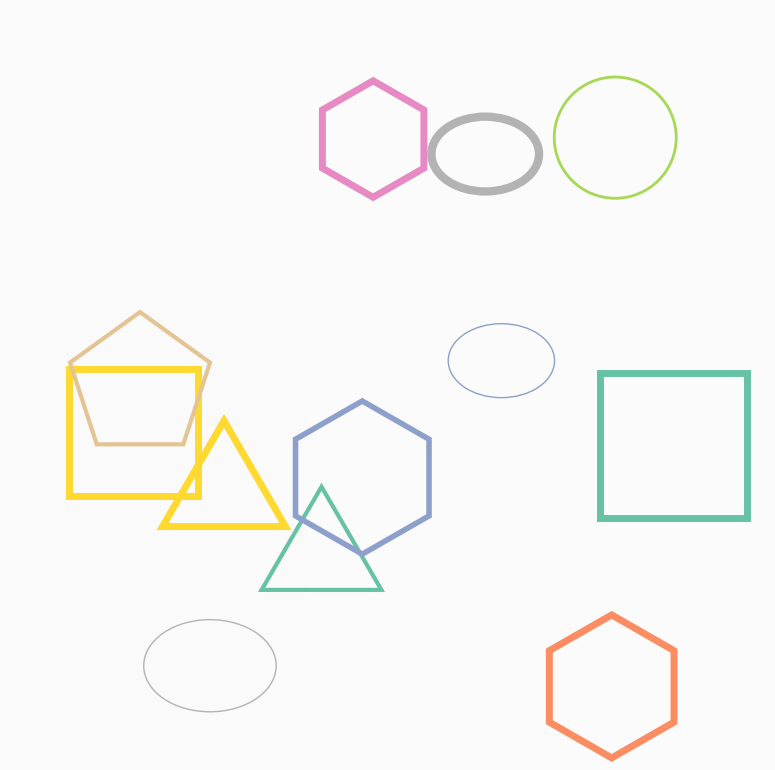[{"shape": "square", "thickness": 2.5, "radius": 0.47, "center": [0.869, 0.421]}, {"shape": "triangle", "thickness": 1.5, "radius": 0.45, "center": [0.415, 0.279]}, {"shape": "hexagon", "thickness": 2.5, "radius": 0.46, "center": [0.789, 0.109]}, {"shape": "oval", "thickness": 0.5, "radius": 0.34, "center": [0.647, 0.532]}, {"shape": "hexagon", "thickness": 2, "radius": 0.5, "center": [0.467, 0.38]}, {"shape": "hexagon", "thickness": 2.5, "radius": 0.38, "center": [0.481, 0.819]}, {"shape": "circle", "thickness": 1, "radius": 0.39, "center": [0.794, 0.821]}, {"shape": "triangle", "thickness": 2.5, "radius": 0.46, "center": [0.289, 0.362]}, {"shape": "square", "thickness": 2.5, "radius": 0.41, "center": [0.172, 0.438]}, {"shape": "pentagon", "thickness": 1.5, "radius": 0.47, "center": [0.181, 0.5]}, {"shape": "oval", "thickness": 3, "radius": 0.35, "center": [0.626, 0.8]}, {"shape": "oval", "thickness": 0.5, "radius": 0.43, "center": [0.271, 0.135]}]